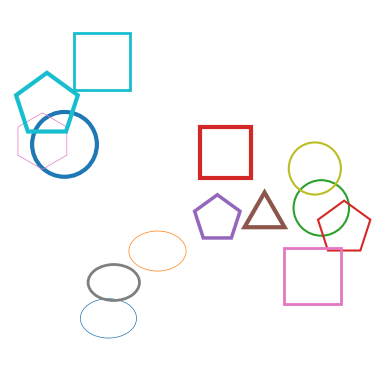[{"shape": "oval", "thickness": 0.5, "radius": 0.37, "center": [0.282, 0.173]}, {"shape": "circle", "thickness": 3, "radius": 0.42, "center": [0.168, 0.625]}, {"shape": "oval", "thickness": 0.5, "radius": 0.37, "center": [0.409, 0.348]}, {"shape": "circle", "thickness": 1.5, "radius": 0.36, "center": [0.835, 0.46]}, {"shape": "pentagon", "thickness": 1.5, "radius": 0.36, "center": [0.894, 0.407]}, {"shape": "square", "thickness": 3, "radius": 0.33, "center": [0.587, 0.605]}, {"shape": "pentagon", "thickness": 2.5, "radius": 0.31, "center": [0.564, 0.432]}, {"shape": "triangle", "thickness": 3, "radius": 0.3, "center": [0.687, 0.44]}, {"shape": "square", "thickness": 2, "radius": 0.37, "center": [0.812, 0.284]}, {"shape": "hexagon", "thickness": 0.5, "radius": 0.37, "center": [0.11, 0.634]}, {"shape": "oval", "thickness": 2, "radius": 0.33, "center": [0.295, 0.266]}, {"shape": "circle", "thickness": 1.5, "radius": 0.34, "center": [0.818, 0.562]}, {"shape": "pentagon", "thickness": 3, "radius": 0.42, "center": [0.122, 0.727]}, {"shape": "square", "thickness": 2, "radius": 0.37, "center": [0.265, 0.84]}]